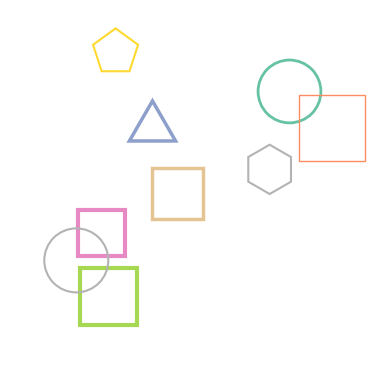[{"shape": "circle", "thickness": 2, "radius": 0.41, "center": [0.752, 0.762]}, {"shape": "square", "thickness": 1, "radius": 0.43, "center": [0.863, 0.668]}, {"shape": "triangle", "thickness": 2.5, "radius": 0.35, "center": [0.396, 0.668]}, {"shape": "square", "thickness": 3, "radius": 0.3, "center": [0.264, 0.395]}, {"shape": "square", "thickness": 3, "radius": 0.37, "center": [0.281, 0.23]}, {"shape": "pentagon", "thickness": 1.5, "radius": 0.31, "center": [0.3, 0.865]}, {"shape": "square", "thickness": 2.5, "radius": 0.33, "center": [0.461, 0.497]}, {"shape": "circle", "thickness": 1.5, "radius": 0.42, "center": [0.198, 0.324]}, {"shape": "hexagon", "thickness": 1.5, "radius": 0.32, "center": [0.7, 0.56]}]